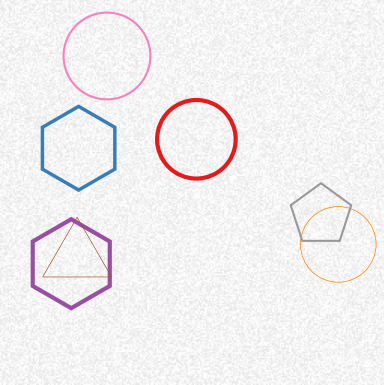[{"shape": "circle", "thickness": 3, "radius": 0.51, "center": [0.51, 0.638]}, {"shape": "hexagon", "thickness": 2.5, "radius": 0.54, "center": [0.204, 0.615]}, {"shape": "hexagon", "thickness": 3, "radius": 0.58, "center": [0.185, 0.315]}, {"shape": "circle", "thickness": 0.5, "radius": 0.49, "center": [0.879, 0.365]}, {"shape": "triangle", "thickness": 0.5, "radius": 0.52, "center": [0.2, 0.332]}, {"shape": "circle", "thickness": 1.5, "radius": 0.56, "center": [0.278, 0.855]}, {"shape": "pentagon", "thickness": 1.5, "radius": 0.41, "center": [0.834, 0.441]}]